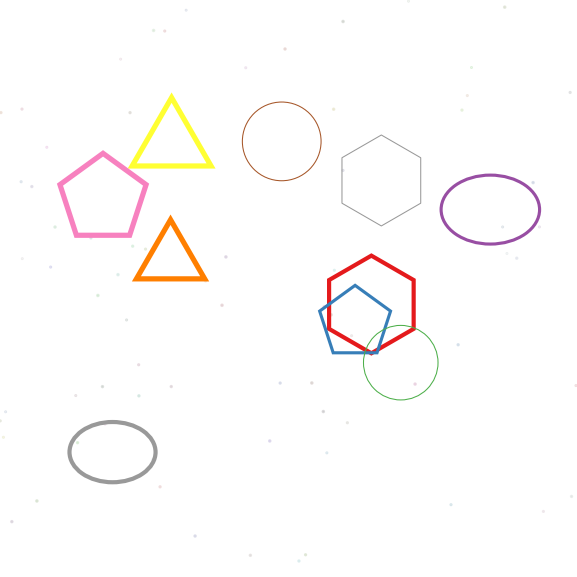[{"shape": "hexagon", "thickness": 2, "radius": 0.42, "center": [0.643, 0.472]}, {"shape": "pentagon", "thickness": 1.5, "radius": 0.32, "center": [0.615, 0.44]}, {"shape": "circle", "thickness": 0.5, "radius": 0.32, "center": [0.694, 0.371]}, {"shape": "oval", "thickness": 1.5, "radius": 0.43, "center": [0.849, 0.636]}, {"shape": "triangle", "thickness": 2.5, "radius": 0.34, "center": [0.295, 0.55]}, {"shape": "triangle", "thickness": 2.5, "radius": 0.39, "center": [0.297, 0.751]}, {"shape": "circle", "thickness": 0.5, "radius": 0.34, "center": [0.488, 0.754]}, {"shape": "pentagon", "thickness": 2.5, "radius": 0.39, "center": [0.178, 0.655]}, {"shape": "oval", "thickness": 2, "radius": 0.37, "center": [0.195, 0.216]}, {"shape": "hexagon", "thickness": 0.5, "radius": 0.39, "center": [0.66, 0.687]}]